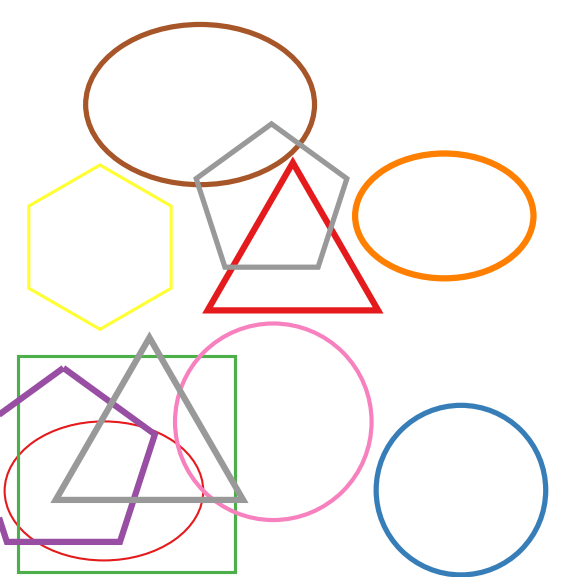[{"shape": "triangle", "thickness": 3, "radius": 0.85, "center": [0.507, 0.547]}, {"shape": "oval", "thickness": 1, "radius": 0.86, "center": [0.18, 0.149]}, {"shape": "circle", "thickness": 2.5, "radius": 0.73, "center": [0.798, 0.15]}, {"shape": "square", "thickness": 1.5, "radius": 0.94, "center": [0.219, 0.196]}, {"shape": "pentagon", "thickness": 3, "radius": 0.83, "center": [0.11, 0.196]}, {"shape": "oval", "thickness": 3, "radius": 0.77, "center": [0.769, 0.625]}, {"shape": "hexagon", "thickness": 1.5, "radius": 0.71, "center": [0.173, 0.571]}, {"shape": "oval", "thickness": 2.5, "radius": 0.99, "center": [0.346, 0.818]}, {"shape": "circle", "thickness": 2, "radius": 0.85, "center": [0.473, 0.269]}, {"shape": "pentagon", "thickness": 2.5, "radius": 0.69, "center": [0.47, 0.647]}, {"shape": "triangle", "thickness": 3, "radius": 0.94, "center": [0.259, 0.227]}]